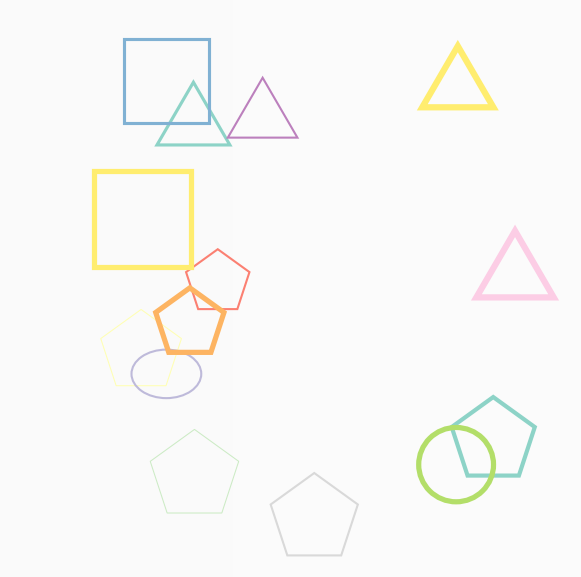[{"shape": "pentagon", "thickness": 2, "radius": 0.38, "center": [0.849, 0.236]}, {"shape": "triangle", "thickness": 1.5, "radius": 0.36, "center": [0.333, 0.784]}, {"shape": "pentagon", "thickness": 0.5, "radius": 0.37, "center": [0.243, 0.39]}, {"shape": "oval", "thickness": 1, "radius": 0.3, "center": [0.286, 0.352]}, {"shape": "pentagon", "thickness": 1, "radius": 0.29, "center": [0.375, 0.51]}, {"shape": "square", "thickness": 1.5, "radius": 0.37, "center": [0.286, 0.859]}, {"shape": "pentagon", "thickness": 2.5, "radius": 0.31, "center": [0.327, 0.439]}, {"shape": "circle", "thickness": 2.5, "radius": 0.32, "center": [0.785, 0.195]}, {"shape": "triangle", "thickness": 3, "radius": 0.38, "center": [0.886, 0.523]}, {"shape": "pentagon", "thickness": 1, "radius": 0.39, "center": [0.541, 0.101]}, {"shape": "triangle", "thickness": 1, "radius": 0.35, "center": [0.452, 0.795]}, {"shape": "pentagon", "thickness": 0.5, "radius": 0.4, "center": [0.335, 0.176]}, {"shape": "triangle", "thickness": 3, "radius": 0.35, "center": [0.788, 0.849]}, {"shape": "square", "thickness": 2.5, "radius": 0.42, "center": [0.246, 0.62]}]